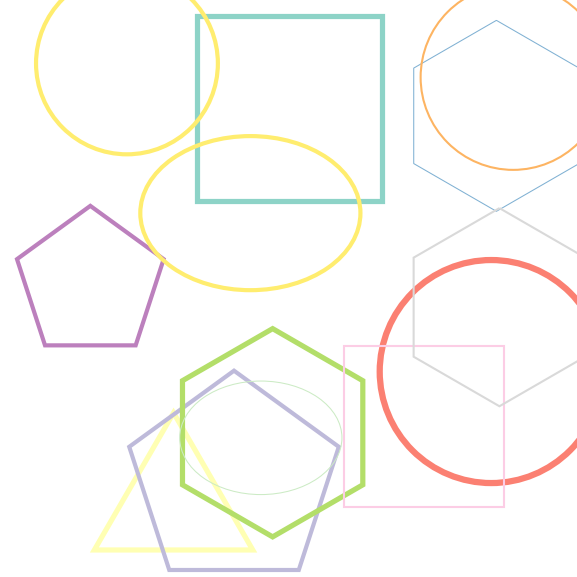[{"shape": "square", "thickness": 2.5, "radius": 0.8, "center": [0.501, 0.812]}, {"shape": "triangle", "thickness": 2.5, "radius": 0.79, "center": [0.301, 0.126]}, {"shape": "pentagon", "thickness": 2, "radius": 0.95, "center": [0.405, 0.166]}, {"shape": "circle", "thickness": 3, "radius": 0.97, "center": [0.851, 0.356]}, {"shape": "hexagon", "thickness": 0.5, "radius": 0.83, "center": [0.86, 0.799]}, {"shape": "circle", "thickness": 1, "radius": 0.8, "center": [0.889, 0.865]}, {"shape": "hexagon", "thickness": 2.5, "radius": 0.9, "center": [0.472, 0.25]}, {"shape": "square", "thickness": 1, "radius": 0.69, "center": [0.735, 0.261]}, {"shape": "hexagon", "thickness": 1, "radius": 0.86, "center": [0.865, 0.467]}, {"shape": "pentagon", "thickness": 2, "radius": 0.67, "center": [0.156, 0.509]}, {"shape": "oval", "thickness": 0.5, "radius": 0.7, "center": [0.452, 0.241]}, {"shape": "oval", "thickness": 2, "radius": 0.95, "center": [0.434, 0.63]}, {"shape": "circle", "thickness": 2, "radius": 0.79, "center": [0.22, 0.889]}]